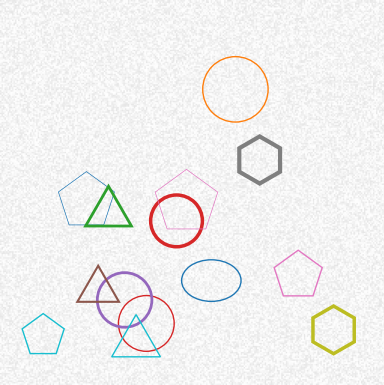[{"shape": "oval", "thickness": 1, "radius": 0.39, "center": [0.549, 0.271]}, {"shape": "pentagon", "thickness": 0.5, "radius": 0.38, "center": [0.224, 0.478]}, {"shape": "circle", "thickness": 1, "radius": 0.42, "center": [0.611, 0.768]}, {"shape": "triangle", "thickness": 2, "radius": 0.34, "center": [0.282, 0.447]}, {"shape": "circle", "thickness": 2.5, "radius": 0.34, "center": [0.459, 0.426]}, {"shape": "circle", "thickness": 1, "radius": 0.36, "center": [0.38, 0.16]}, {"shape": "circle", "thickness": 2, "radius": 0.35, "center": [0.324, 0.221]}, {"shape": "triangle", "thickness": 1.5, "radius": 0.31, "center": [0.255, 0.247]}, {"shape": "pentagon", "thickness": 1, "radius": 0.33, "center": [0.774, 0.285]}, {"shape": "pentagon", "thickness": 0.5, "radius": 0.43, "center": [0.484, 0.475]}, {"shape": "hexagon", "thickness": 3, "radius": 0.31, "center": [0.674, 0.584]}, {"shape": "hexagon", "thickness": 2.5, "radius": 0.31, "center": [0.866, 0.143]}, {"shape": "triangle", "thickness": 1, "radius": 0.37, "center": [0.353, 0.11]}, {"shape": "pentagon", "thickness": 1, "radius": 0.29, "center": [0.112, 0.128]}]